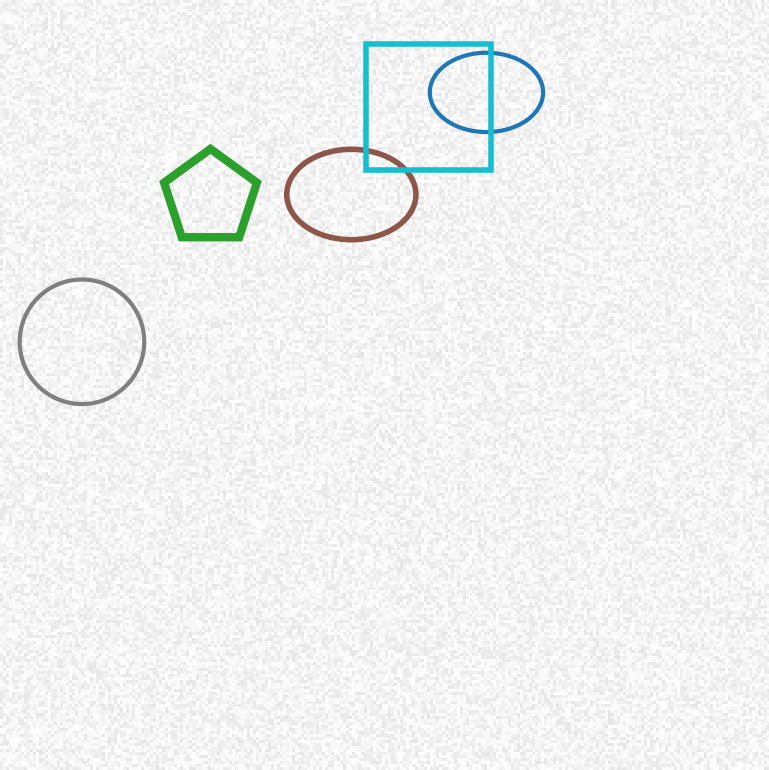[{"shape": "oval", "thickness": 1.5, "radius": 0.37, "center": [0.632, 0.88]}, {"shape": "pentagon", "thickness": 3, "radius": 0.32, "center": [0.273, 0.743]}, {"shape": "oval", "thickness": 2, "radius": 0.42, "center": [0.456, 0.747]}, {"shape": "circle", "thickness": 1.5, "radius": 0.4, "center": [0.106, 0.556]}, {"shape": "square", "thickness": 2, "radius": 0.41, "center": [0.556, 0.861]}]